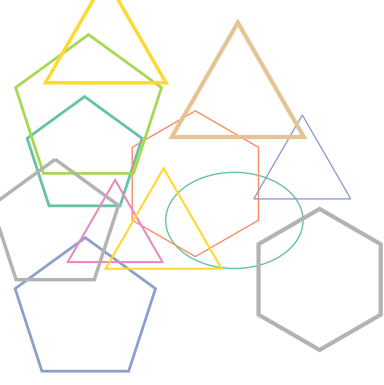[{"shape": "pentagon", "thickness": 2, "radius": 0.78, "center": [0.22, 0.592]}, {"shape": "oval", "thickness": 1, "radius": 0.89, "center": [0.609, 0.428]}, {"shape": "hexagon", "thickness": 1, "radius": 0.95, "center": [0.507, 0.523]}, {"shape": "triangle", "thickness": 1, "radius": 0.73, "center": [0.785, 0.556]}, {"shape": "pentagon", "thickness": 2, "radius": 0.96, "center": [0.222, 0.191]}, {"shape": "triangle", "thickness": 1.5, "radius": 0.71, "center": [0.299, 0.39]}, {"shape": "pentagon", "thickness": 2, "radius": 1.0, "center": [0.23, 0.711]}, {"shape": "triangle", "thickness": 2.5, "radius": 0.9, "center": [0.275, 0.875]}, {"shape": "triangle", "thickness": 1.5, "radius": 0.87, "center": [0.425, 0.389]}, {"shape": "triangle", "thickness": 3, "radius": 0.99, "center": [0.618, 0.743]}, {"shape": "hexagon", "thickness": 3, "radius": 0.92, "center": [0.83, 0.274]}, {"shape": "pentagon", "thickness": 2.5, "radius": 0.86, "center": [0.143, 0.413]}]